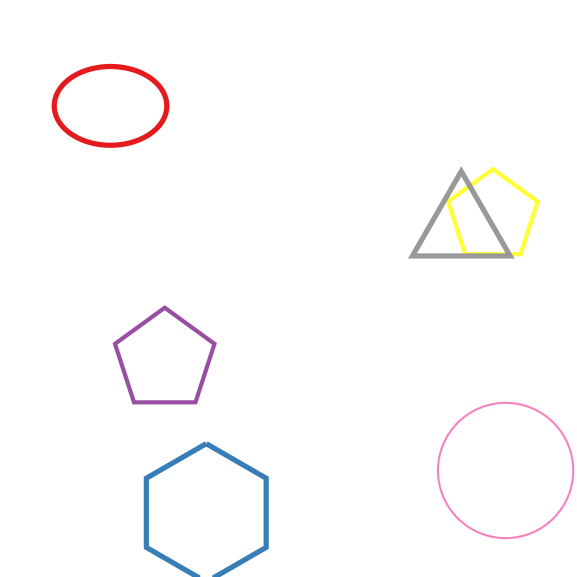[{"shape": "oval", "thickness": 2.5, "radius": 0.49, "center": [0.191, 0.816]}, {"shape": "hexagon", "thickness": 2.5, "radius": 0.6, "center": [0.357, 0.111]}, {"shape": "pentagon", "thickness": 2, "radius": 0.45, "center": [0.285, 0.376]}, {"shape": "pentagon", "thickness": 2, "radius": 0.41, "center": [0.854, 0.625]}, {"shape": "circle", "thickness": 1, "radius": 0.59, "center": [0.876, 0.184]}, {"shape": "triangle", "thickness": 2.5, "radius": 0.49, "center": [0.799, 0.605]}]